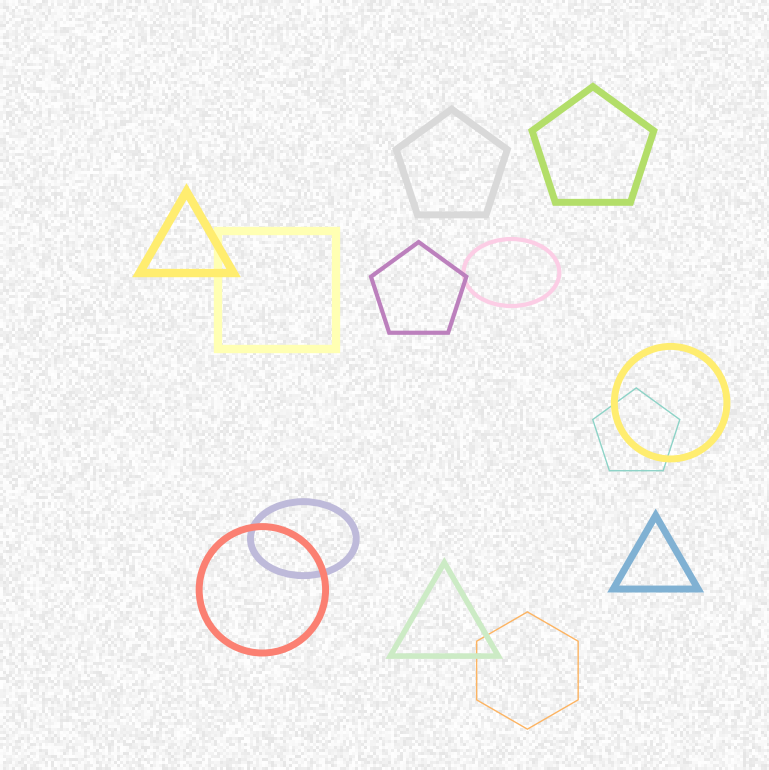[{"shape": "pentagon", "thickness": 0.5, "radius": 0.3, "center": [0.826, 0.437]}, {"shape": "square", "thickness": 3, "radius": 0.38, "center": [0.359, 0.624]}, {"shape": "oval", "thickness": 2.5, "radius": 0.34, "center": [0.394, 0.3]}, {"shape": "circle", "thickness": 2.5, "radius": 0.41, "center": [0.341, 0.234]}, {"shape": "triangle", "thickness": 2.5, "radius": 0.32, "center": [0.852, 0.267]}, {"shape": "hexagon", "thickness": 0.5, "radius": 0.38, "center": [0.685, 0.129]}, {"shape": "pentagon", "thickness": 2.5, "radius": 0.42, "center": [0.77, 0.804]}, {"shape": "oval", "thickness": 1.5, "radius": 0.31, "center": [0.664, 0.646]}, {"shape": "pentagon", "thickness": 2.5, "radius": 0.38, "center": [0.587, 0.782]}, {"shape": "pentagon", "thickness": 1.5, "radius": 0.33, "center": [0.544, 0.621]}, {"shape": "triangle", "thickness": 2, "radius": 0.41, "center": [0.577, 0.188]}, {"shape": "circle", "thickness": 2.5, "radius": 0.37, "center": [0.871, 0.477]}, {"shape": "triangle", "thickness": 3, "radius": 0.35, "center": [0.242, 0.681]}]